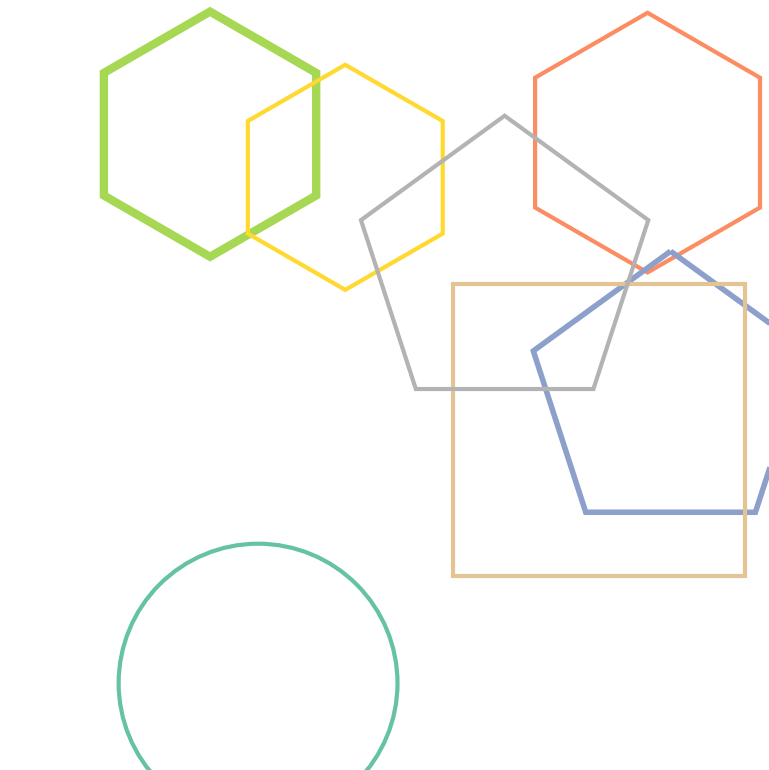[{"shape": "circle", "thickness": 1.5, "radius": 0.91, "center": [0.335, 0.113]}, {"shape": "hexagon", "thickness": 1.5, "radius": 0.84, "center": [0.841, 0.815]}, {"shape": "pentagon", "thickness": 2, "radius": 0.94, "center": [0.871, 0.486]}, {"shape": "hexagon", "thickness": 3, "radius": 0.8, "center": [0.273, 0.826]}, {"shape": "hexagon", "thickness": 1.5, "radius": 0.73, "center": [0.448, 0.77]}, {"shape": "square", "thickness": 1.5, "radius": 0.95, "center": [0.778, 0.442]}, {"shape": "pentagon", "thickness": 1.5, "radius": 0.98, "center": [0.655, 0.653]}]